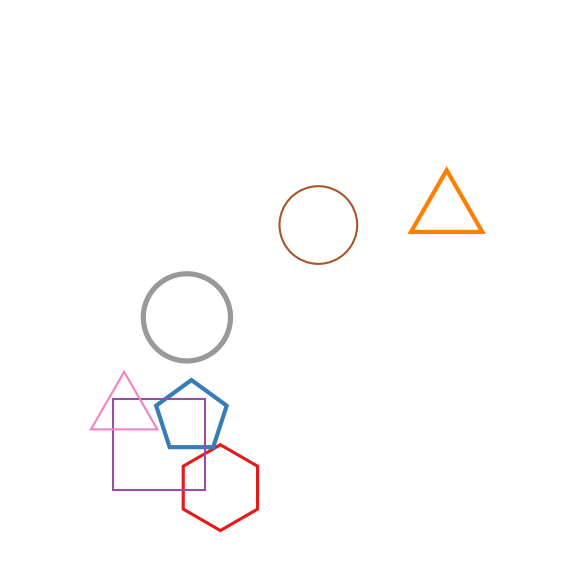[{"shape": "hexagon", "thickness": 1.5, "radius": 0.37, "center": [0.382, 0.155]}, {"shape": "pentagon", "thickness": 2, "radius": 0.32, "center": [0.331, 0.277]}, {"shape": "square", "thickness": 1, "radius": 0.4, "center": [0.275, 0.229]}, {"shape": "triangle", "thickness": 2, "radius": 0.36, "center": [0.773, 0.633]}, {"shape": "circle", "thickness": 1, "radius": 0.34, "center": [0.551, 0.609]}, {"shape": "triangle", "thickness": 1, "radius": 0.33, "center": [0.215, 0.289]}, {"shape": "circle", "thickness": 2.5, "radius": 0.38, "center": [0.324, 0.45]}]